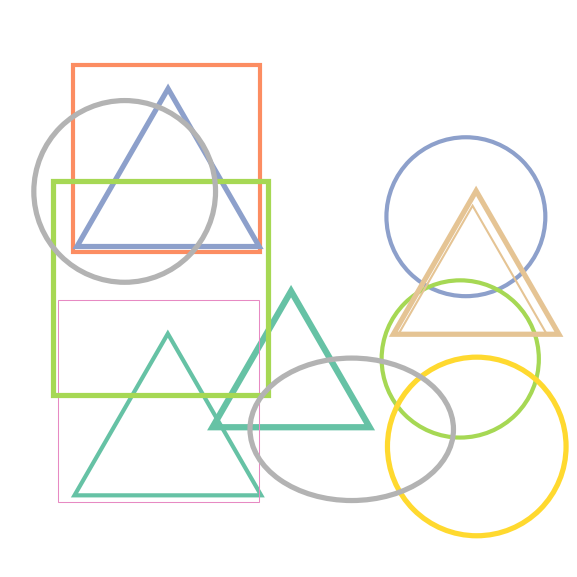[{"shape": "triangle", "thickness": 3, "radius": 0.79, "center": [0.504, 0.338]}, {"shape": "triangle", "thickness": 2, "radius": 0.93, "center": [0.291, 0.235]}, {"shape": "square", "thickness": 2, "radius": 0.81, "center": [0.288, 0.725]}, {"shape": "circle", "thickness": 2, "radius": 0.69, "center": [0.807, 0.624]}, {"shape": "triangle", "thickness": 2.5, "radius": 0.91, "center": [0.291, 0.663]}, {"shape": "square", "thickness": 0.5, "radius": 0.87, "center": [0.275, 0.304]}, {"shape": "square", "thickness": 2.5, "radius": 0.93, "center": [0.278, 0.5]}, {"shape": "circle", "thickness": 2, "radius": 0.68, "center": [0.797, 0.378]}, {"shape": "circle", "thickness": 2.5, "radius": 0.77, "center": [0.826, 0.226]}, {"shape": "triangle", "thickness": 2.5, "radius": 0.83, "center": [0.824, 0.503]}, {"shape": "triangle", "thickness": 1, "radius": 0.74, "center": [0.818, 0.496]}, {"shape": "circle", "thickness": 2.5, "radius": 0.79, "center": [0.216, 0.668]}, {"shape": "oval", "thickness": 2.5, "radius": 0.88, "center": [0.609, 0.256]}]